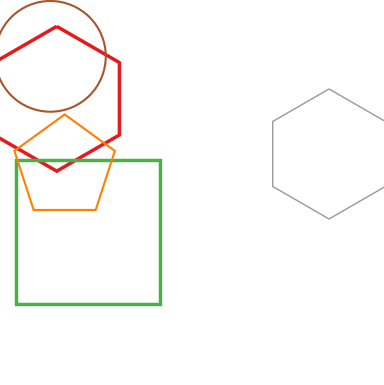[{"shape": "hexagon", "thickness": 2.5, "radius": 0.94, "center": [0.147, 0.743]}, {"shape": "square", "thickness": 2.5, "radius": 0.94, "center": [0.227, 0.397]}, {"shape": "pentagon", "thickness": 1.5, "radius": 0.69, "center": [0.168, 0.566]}, {"shape": "circle", "thickness": 1.5, "radius": 0.72, "center": [0.131, 0.854]}, {"shape": "hexagon", "thickness": 1, "radius": 0.84, "center": [0.855, 0.6]}]